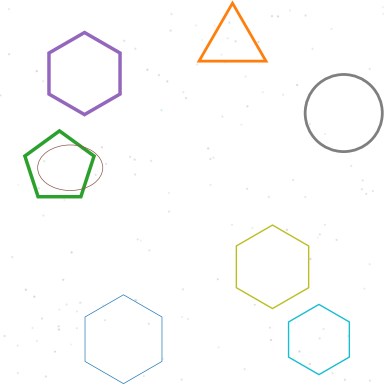[{"shape": "hexagon", "thickness": 0.5, "radius": 0.58, "center": [0.321, 0.119]}, {"shape": "triangle", "thickness": 2, "radius": 0.5, "center": [0.604, 0.891]}, {"shape": "pentagon", "thickness": 2.5, "radius": 0.47, "center": [0.154, 0.565]}, {"shape": "hexagon", "thickness": 2.5, "radius": 0.53, "center": [0.22, 0.809]}, {"shape": "oval", "thickness": 0.5, "radius": 0.42, "center": [0.182, 0.564]}, {"shape": "circle", "thickness": 2, "radius": 0.5, "center": [0.893, 0.706]}, {"shape": "hexagon", "thickness": 1, "radius": 0.54, "center": [0.708, 0.307]}, {"shape": "hexagon", "thickness": 1, "radius": 0.46, "center": [0.828, 0.118]}]